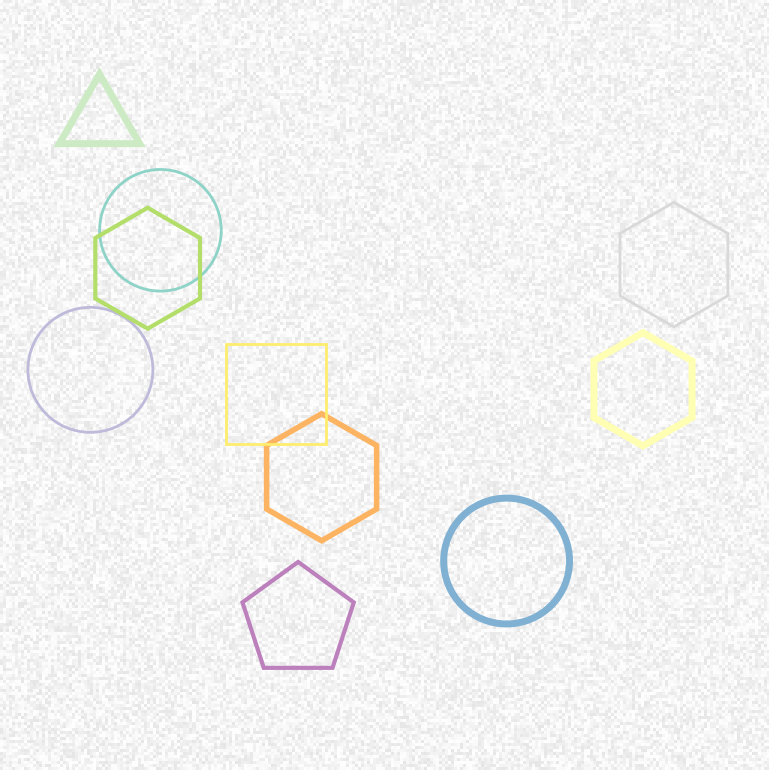[{"shape": "circle", "thickness": 1, "radius": 0.39, "center": [0.208, 0.701]}, {"shape": "hexagon", "thickness": 2.5, "radius": 0.37, "center": [0.835, 0.495]}, {"shape": "circle", "thickness": 1, "radius": 0.41, "center": [0.117, 0.52]}, {"shape": "circle", "thickness": 2.5, "radius": 0.41, "center": [0.658, 0.271]}, {"shape": "hexagon", "thickness": 2, "radius": 0.41, "center": [0.418, 0.38]}, {"shape": "hexagon", "thickness": 1.5, "radius": 0.39, "center": [0.192, 0.652]}, {"shape": "hexagon", "thickness": 1, "radius": 0.4, "center": [0.875, 0.656]}, {"shape": "pentagon", "thickness": 1.5, "radius": 0.38, "center": [0.387, 0.194]}, {"shape": "triangle", "thickness": 2.5, "radius": 0.3, "center": [0.129, 0.844]}, {"shape": "square", "thickness": 1, "radius": 0.33, "center": [0.358, 0.488]}]